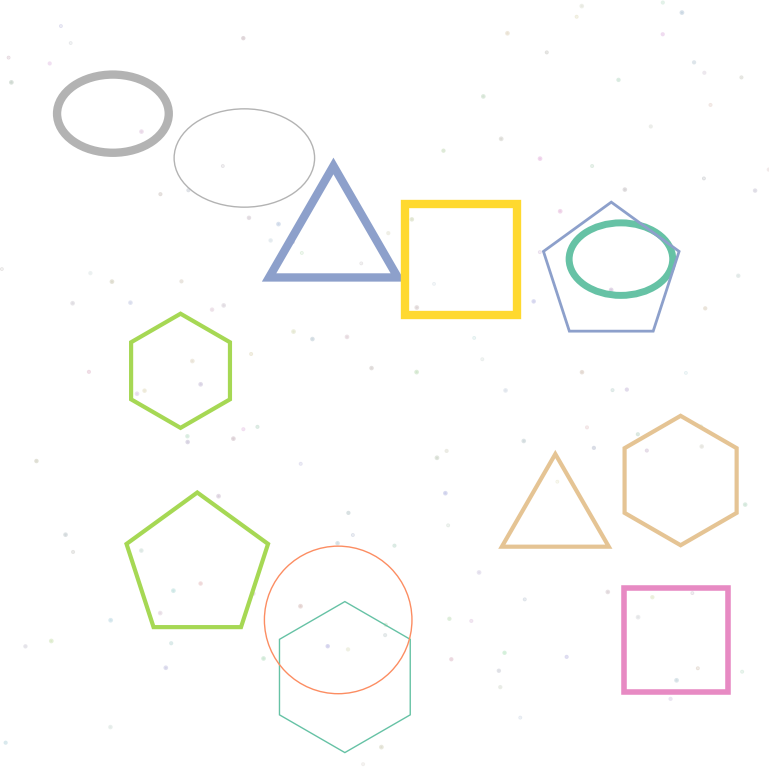[{"shape": "hexagon", "thickness": 0.5, "radius": 0.49, "center": [0.448, 0.121]}, {"shape": "oval", "thickness": 2.5, "radius": 0.34, "center": [0.806, 0.663]}, {"shape": "circle", "thickness": 0.5, "radius": 0.48, "center": [0.439, 0.195]}, {"shape": "pentagon", "thickness": 1, "radius": 0.46, "center": [0.794, 0.645]}, {"shape": "triangle", "thickness": 3, "radius": 0.48, "center": [0.433, 0.688]}, {"shape": "square", "thickness": 2, "radius": 0.34, "center": [0.878, 0.168]}, {"shape": "pentagon", "thickness": 1.5, "radius": 0.48, "center": [0.256, 0.264]}, {"shape": "hexagon", "thickness": 1.5, "radius": 0.37, "center": [0.234, 0.518]}, {"shape": "square", "thickness": 3, "radius": 0.36, "center": [0.599, 0.663]}, {"shape": "triangle", "thickness": 1.5, "radius": 0.4, "center": [0.721, 0.33]}, {"shape": "hexagon", "thickness": 1.5, "radius": 0.42, "center": [0.884, 0.376]}, {"shape": "oval", "thickness": 0.5, "radius": 0.46, "center": [0.317, 0.795]}, {"shape": "oval", "thickness": 3, "radius": 0.36, "center": [0.147, 0.852]}]